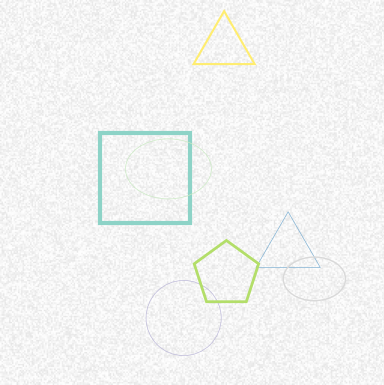[{"shape": "square", "thickness": 3, "radius": 0.58, "center": [0.376, 0.538]}, {"shape": "circle", "thickness": 0.5, "radius": 0.49, "center": [0.477, 0.174]}, {"shape": "triangle", "thickness": 0.5, "radius": 0.48, "center": [0.748, 0.353]}, {"shape": "pentagon", "thickness": 2, "radius": 0.44, "center": [0.588, 0.288]}, {"shape": "oval", "thickness": 1, "radius": 0.4, "center": [0.817, 0.276]}, {"shape": "oval", "thickness": 0.5, "radius": 0.56, "center": [0.438, 0.561]}, {"shape": "triangle", "thickness": 1.5, "radius": 0.46, "center": [0.582, 0.879]}]